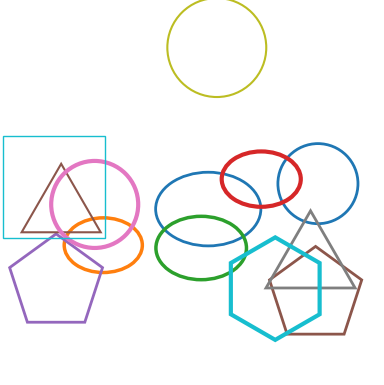[{"shape": "oval", "thickness": 2, "radius": 0.68, "center": [0.541, 0.457]}, {"shape": "circle", "thickness": 2, "radius": 0.52, "center": [0.826, 0.523]}, {"shape": "oval", "thickness": 2.5, "radius": 0.51, "center": [0.268, 0.363]}, {"shape": "oval", "thickness": 2.5, "radius": 0.59, "center": [0.523, 0.356]}, {"shape": "oval", "thickness": 3, "radius": 0.51, "center": [0.679, 0.535]}, {"shape": "pentagon", "thickness": 2, "radius": 0.63, "center": [0.146, 0.266]}, {"shape": "triangle", "thickness": 1.5, "radius": 0.59, "center": [0.159, 0.456]}, {"shape": "pentagon", "thickness": 2, "radius": 0.63, "center": [0.82, 0.234]}, {"shape": "circle", "thickness": 3, "radius": 0.57, "center": [0.246, 0.469]}, {"shape": "triangle", "thickness": 2, "radius": 0.67, "center": [0.807, 0.319]}, {"shape": "circle", "thickness": 1.5, "radius": 0.64, "center": [0.563, 0.876]}, {"shape": "hexagon", "thickness": 3, "radius": 0.67, "center": [0.715, 0.25]}, {"shape": "square", "thickness": 1, "radius": 0.67, "center": [0.14, 0.514]}]